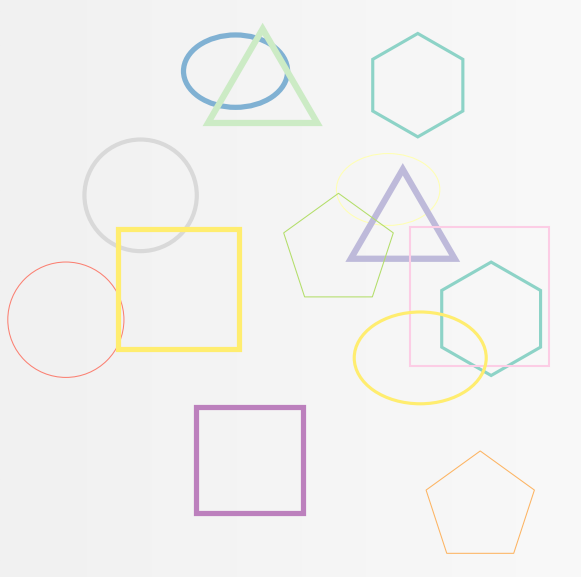[{"shape": "hexagon", "thickness": 1.5, "radius": 0.45, "center": [0.719, 0.852]}, {"shape": "hexagon", "thickness": 1.5, "radius": 0.49, "center": [0.845, 0.447]}, {"shape": "oval", "thickness": 0.5, "radius": 0.44, "center": [0.668, 0.671]}, {"shape": "triangle", "thickness": 3, "radius": 0.52, "center": [0.693, 0.603]}, {"shape": "circle", "thickness": 0.5, "radius": 0.5, "center": [0.113, 0.445]}, {"shape": "oval", "thickness": 2.5, "radius": 0.45, "center": [0.405, 0.876]}, {"shape": "pentagon", "thickness": 0.5, "radius": 0.49, "center": [0.826, 0.12]}, {"shape": "pentagon", "thickness": 0.5, "radius": 0.5, "center": [0.582, 0.565]}, {"shape": "square", "thickness": 1, "radius": 0.6, "center": [0.826, 0.486]}, {"shape": "circle", "thickness": 2, "radius": 0.48, "center": [0.242, 0.661]}, {"shape": "square", "thickness": 2.5, "radius": 0.46, "center": [0.429, 0.202]}, {"shape": "triangle", "thickness": 3, "radius": 0.54, "center": [0.452, 0.84]}, {"shape": "oval", "thickness": 1.5, "radius": 0.57, "center": [0.723, 0.379]}, {"shape": "square", "thickness": 2.5, "radius": 0.52, "center": [0.307, 0.499]}]